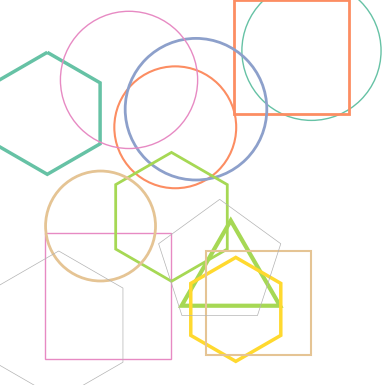[{"shape": "hexagon", "thickness": 2.5, "radius": 0.79, "center": [0.123, 0.706]}, {"shape": "circle", "thickness": 1, "radius": 0.9, "center": [0.809, 0.868]}, {"shape": "square", "thickness": 2, "radius": 0.74, "center": [0.758, 0.852]}, {"shape": "circle", "thickness": 1.5, "radius": 0.79, "center": [0.455, 0.669]}, {"shape": "circle", "thickness": 2, "radius": 0.92, "center": [0.509, 0.716]}, {"shape": "circle", "thickness": 1, "radius": 0.89, "center": [0.335, 0.792]}, {"shape": "square", "thickness": 1, "radius": 0.82, "center": [0.28, 0.23]}, {"shape": "hexagon", "thickness": 2, "radius": 0.84, "center": [0.445, 0.437]}, {"shape": "triangle", "thickness": 3, "radius": 0.74, "center": [0.599, 0.28]}, {"shape": "hexagon", "thickness": 2.5, "radius": 0.67, "center": [0.612, 0.196]}, {"shape": "circle", "thickness": 2, "radius": 0.71, "center": [0.261, 0.413]}, {"shape": "square", "thickness": 1.5, "radius": 0.68, "center": [0.672, 0.214]}, {"shape": "hexagon", "thickness": 0.5, "radius": 0.96, "center": [0.153, 0.155]}, {"shape": "pentagon", "thickness": 0.5, "radius": 0.83, "center": [0.571, 0.315]}]